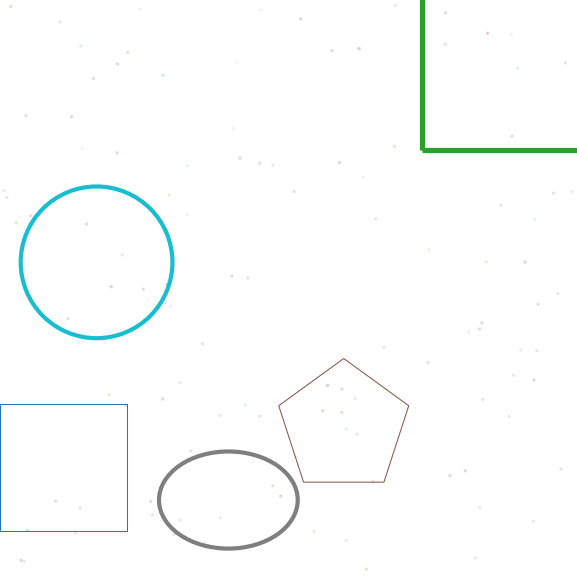[{"shape": "square", "thickness": 0.5, "radius": 0.55, "center": [0.111, 0.19]}, {"shape": "square", "thickness": 2.5, "radius": 0.74, "center": [0.879, 0.887]}, {"shape": "pentagon", "thickness": 0.5, "radius": 0.59, "center": [0.595, 0.26]}, {"shape": "oval", "thickness": 2, "radius": 0.6, "center": [0.395, 0.133]}, {"shape": "circle", "thickness": 2, "radius": 0.66, "center": [0.167, 0.545]}]